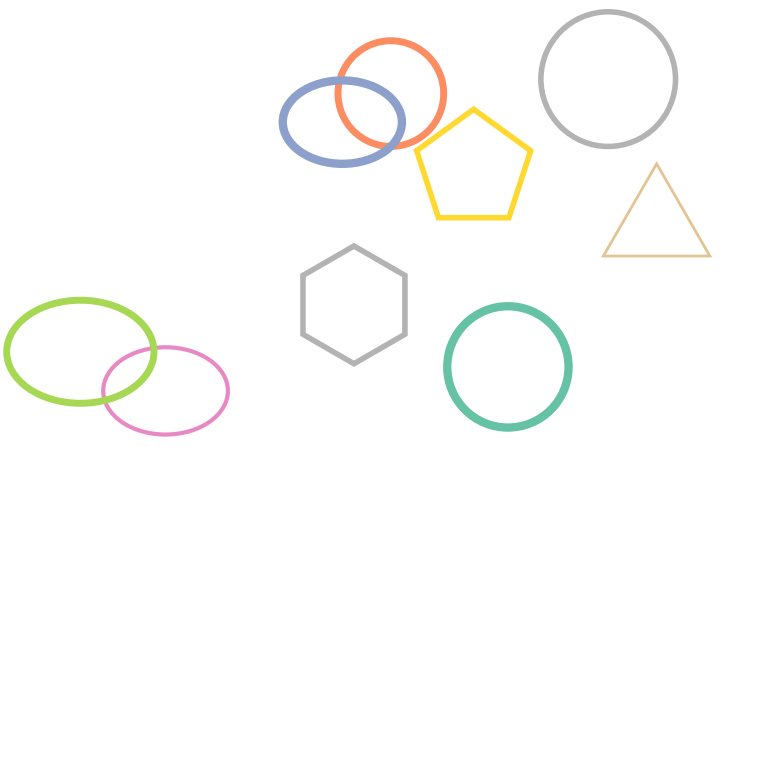[{"shape": "circle", "thickness": 3, "radius": 0.39, "center": [0.66, 0.524]}, {"shape": "circle", "thickness": 2.5, "radius": 0.34, "center": [0.508, 0.878]}, {"shape": "oval", "thickness": 3, "radius": 0.39, "center": [0.445, 0.841]}, {"shape": "oval", "thickness": 1.5, "radius": 0.4, "center": [0.215, 0.492]}, {"shape": "oval", "thickness": 2.5, "radius": 0.48, "center": [0.104, 0.543]}, {"shape": "pentagon", "thickness": 2, "radius": 0.39, "center": [0.615, 0.78]}, {"shape": "triangle", "thickness": 1, "radius": 0.4, "center": [0.853, 0.707]}, {"shape": "circle", "thickness": 2, "radius": 0.44, "center": [0.79, 0.897]}, {"shape": "hexagon", "thickness": 2, "radius": 0.38, "center": [0.46, 0.604]}]